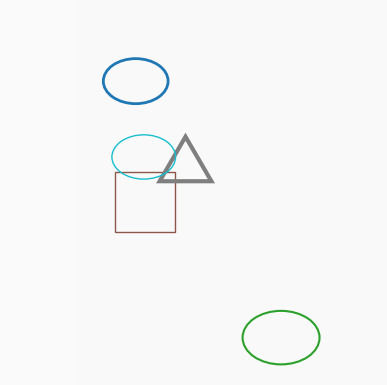[{"shape": "oval", "thickness": 2, "radius": 0.42, "center": [0.35, 0.789]}, {"shape": "oval", "thickness": 1.5, "radius": 0.5, "center": [0.725, 0.123]}, {"shape": "square", "thickness": 1, "radius": 0.39, "center": [0.373, 0.475]}, {"shape": "triangle", "thickness": 3, "radius": 0.39, "center": [0.479, 0.568]}, {"shape": "oval", "thickness": 1, "radius": 0.41, "center": [0.371, 0.592]}]